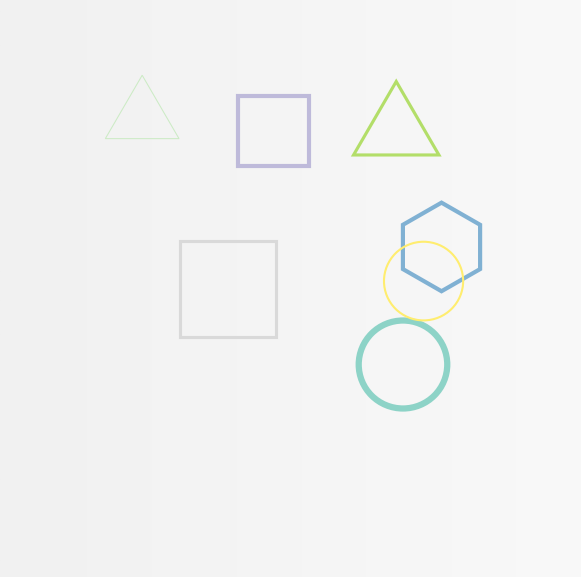[{"shape": "circle", "thickness": 3, "radius": 0.38, "center": [0.693, 0.368]}, {"shape": "square", "thickness": 2, "radius": 0.31, "center": [0.471, 0.772]}, {"shape": "hexagon", "thickness": 2, "radius": 0.38, "center": [0.76, 0.572]}, {"shape": "triangle", "thickness": 1.5, "radius": 0.42, "center": [0.682, 0.773]}, {"shape": "square", "thickness": 1.5, "radius": 0.42, "center": [0.393, 0.498]}, {"shape": "triangle", "thickness": 0.5, "radius": 0.37, "center": [0.245, 0.796]}, {"shape": "circle", "thickness": 1, "radius": 0.34, "center": [0.729, 0.512]}]